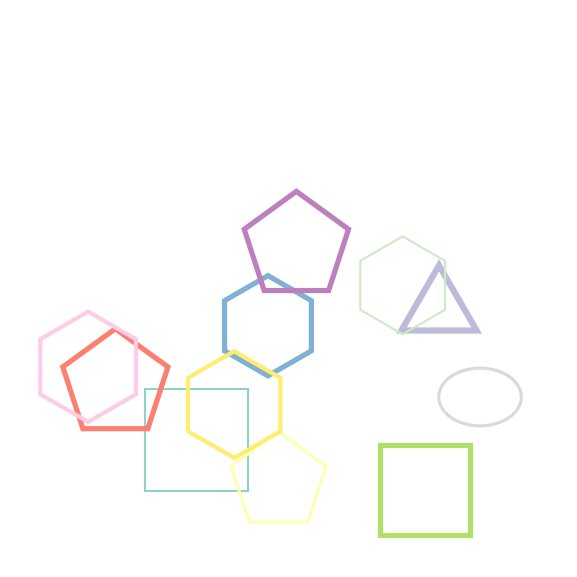[{"shape": "square", "thickness": 1, "radius": 0.44, "center": [0.34, 0.237]}, {"shape": "pentagon", "thickness": 1.5, "radius": 0.43, "center": [0.482, 0.165]}, {"shape": "triangle", "thickness": 3, "radius": 0.38, "center": [0.76, 0.464]}, {"shape": "pentagon", "thickness": 2.5, "radius": 0.48, "center": [0.2, 0.334]}, {"shape": "hexagon", "thickness": 2.5, "radius": 0.43, "center": [0.464, 0.435]}, {"shape": "square", "thickness": 2.5, "radius": 0.39, "center": [0.736, 0.151]}, {"shape": "hexagon", "thickness": 2, "radius": 0.48, "center": [0.153, 0.364]}, {"shape": "oval", "thickness": 1.5, "radius": 0.36, "center": [0.831, 0.312]}, {"shape": "pentagon", "thickness": 2.5, "radius": 0.47, "center": [0.513, 0.573]}, {"shape": "hexagon", "thickness": 1, "radius": 0.42, "center": [0.697, 0.505]}, {"shape": "hexagon", "thickness": 2, "radius": 0.46, "center": [0.406, 0.299]}]